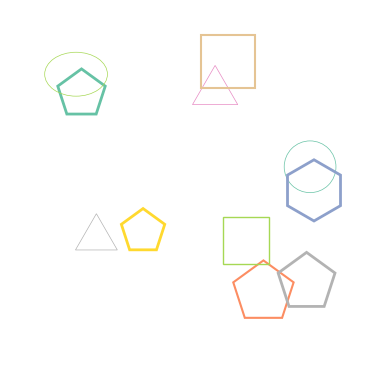[{"shape": "pentagon", "thickness": 2, "radius": 0.32, "center": [0.212, 0.756]}, {"shape": "circle", "thickness": 0.5, "radius": 0.34, "center": [0.805, 0.567]}, {"shape": "pentagon", "thickness": 1.5, "radius": 0.41, "center": [0.684, 0.241]}, {"shape": "hexagon", "thickness": 2, "radius": 0.4, "center": [0.816, 0.506]}, {"shape": "triangle", "thickness": 0.5, "radius": 0.34, "center": [0.559, 0.762]}, {"shape": "oval", "thickness": 0.5, "radius": 0.41, "center": [0.198, 0.807]}, {"shape": "square", "thickness": 1, "radius": 0.3, "center": [0.639, 0.376]}, {"shape": "pentagon", "thickness": 2, "radius": 0.3, "center": [0.372, 0.399]}, {"shape": "square", "thickness": 1.5, "radius": 0.35, "center": [0.593, 0.84]}, {"shape": "pentagon", "thickness": 2, "radius": 0.39, "center": [0.796, 0.267]}, {"shape": "triangle", "thickness": 0.5, "radius": 0.31, "center": [0.25, 0.382]}]